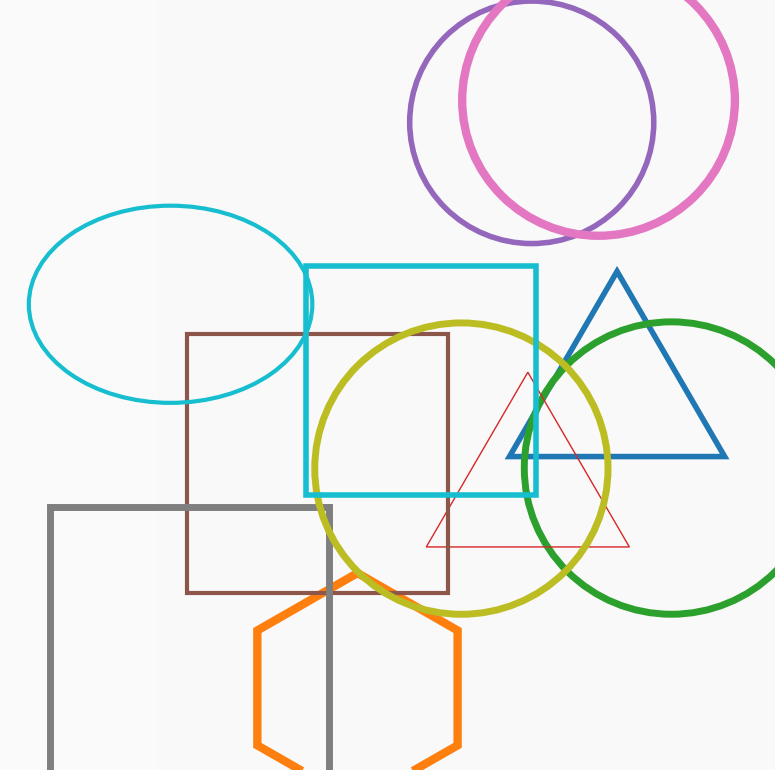[{"shape": "triangle", "thickness": 2, "radius": 0.8, "center": [0.796, 0.487]}, {"shape": "hexagon", "thickness": 3, "radius": 0.75, "center": [0.461, 0.107]}, {"shape": "circle", "thickness": 2.5, "radius": 0.95, "center": [0.866, 0.392]}, {"shape": "triangle", "thickness": 0.5, "radius": 0.76, "center": [0.681, 0.365]}, {"shape": "circle", "thickness": 2, "radius": 0.79, "center": [0.686, 0.841]}, {"shape": "square", "thickness": 1.5, "radius": 0.84, "center": [0.41, 0.398]}, {"shape": "circle", "thickness": 3, "radius": 0.88, "center": [0.772, 0.87]}, {"shape": "square", "thickness": 2.5, "radius": 0.9, "center": [0.244, 0.161]}, {"shape": "circle", "thickness": 2.5, "radius": 0.95, "center": [0.595, 0.391]}, {"shape": "square", "thickness": 2, "radius": 0.74, "center": [0.544, 0.506]}, {"shape": "oval", "thickness": 1.5, "radius": 0.91, "center": [0.22, 0.605]}]